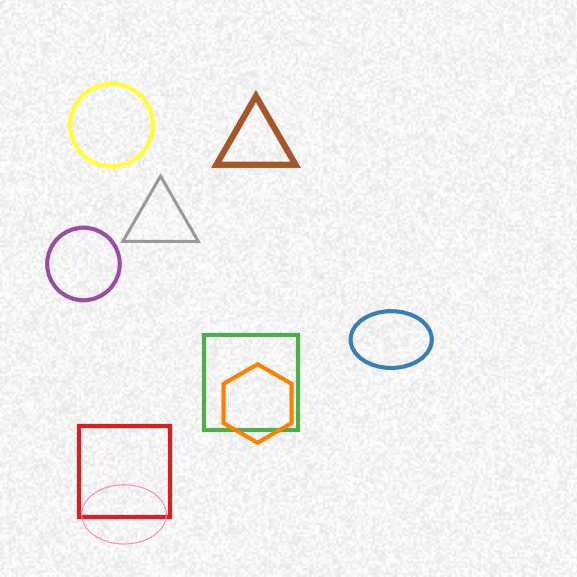[{"shape": "square", "thickness": 2, "radius": 0.39, "center": [0.216, 0.183]}, {"shape": "oval", "thickness": 2, "radius": 0.35, "center": [0.677, 0.411]}, {"shape": "square", "thickness": 2, "radius": 0.41, "center": [0.434, 0.337]}, {"shape": "circle", "thickness": 2, "radius": 0.31, "center": [0.145, 0.542]}, {"shape": "hexagon", "thickness": 2, "radius": 0.34, "center": [0.446, 0.3]}, {"shape": "circle", "thickness": 2, "radius": 0.36, "center": [0.193, 0.783]}, {"shape": "triangle", "thickness": 3, "radius": 0.4, "center": [0.443, 0.753]}, {"shape": "oval", "thickness": 0.5, "radius": 0.37, "center": [0.215, 0.108]}, {"shape": "triangle", "thickness": 1.5, "radius": 0.38, "center": [0.278, 0.619]}]